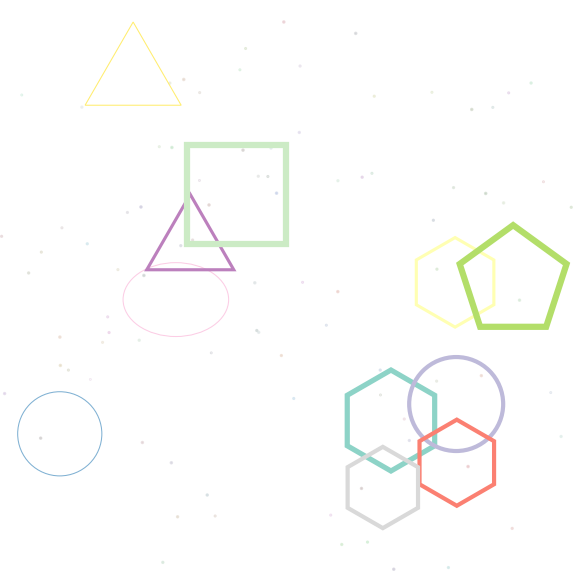[{"shape": "hexagon", "thickness": 2.5, "radius": 0.44, "center": [0.677, 0.271]}, {"shape": "hexagon", "thickness": 1.5, "radius": 0.39, "center": [0.788, 0.51]}, {"shape": "circle", "thickness": 2, "radius": 0.41, "center": [0.79, 0.3]}, {"shape": "hexagon", "thickness": 2, "radius": 0.37, "center": [0.791, 0.198]}, {"shape": "circle", "thickness": 0.5, "radius": 0.36, "center": [0.103, 0.248]}, {"shape": "pentagon", "thickness": 3, "radius": 0.49, "center": [0.889, 0.512]}, {"shape": "oval", "thickness": 0.5, "radius": 0.46, "center": [0.305, 0.48]}, {"shape": "hexagon", "thickness": 2, "radius": 0.35, "center": [0.663, 0.155]}, {"shape": "triangle", "thickness": 1.5, "radius": 0.43, "center": [0.329, 0.575]}, {"shape": "square", "thickness": 3, "radius": 0.43, "center": [0.41, 0.662]}, {"shape": "triangle", "thickness": 0.5, "radius": 0.48, "center": [0.231, 0.865]}]